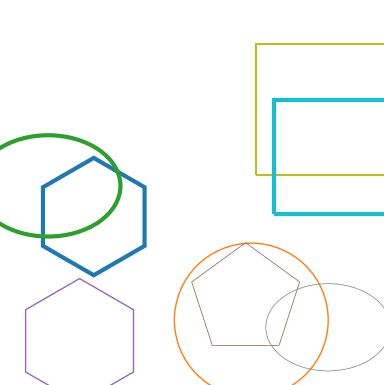[{"shape": "hexagon", "thickness": 3, "radius": 0.76, "center": [0.244, 0.437]}, {"shape": "circle", "thickness": 1, "radius": 1.0, "center": [0.653, 0.169]}, {"shape": "oval", "thickness": 3, "radius": 0.94, "center": [0.125, 0.517]}, {"shape": "hexagon", "thickness": 1, "radius": 0.81, "center": [0.207, 0.115]}, {"shape": "pentagon", "thickness": 0.5, "radius": 0.74, "center": [0.638, 0.222]}, {"shape": "oval", "thickness": 0.5, "radius": 0.81, "center": [0.852, 0.15]}, {"shape": "square", "thickness": 1.5, "radius": 0.85, "center": [0.834, 0.716]}, {"shape": "square", "thickness": 3, "radius": 0.74, "center": [0.86, 0.592]}]